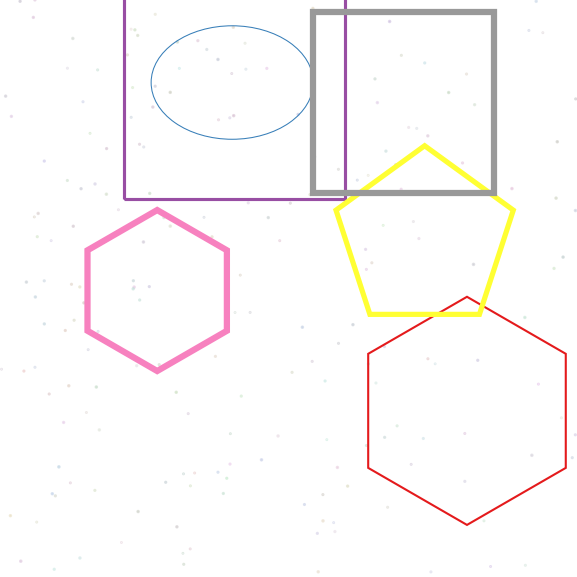[{"shape": "hexagon", "thickness": 1, "radius": 0.99, "center": [0.809, 0.288]}, {"shape": "oval", "thickness": 0.5, "radius": 0.7, "center": [0.402, 0.856]}, {"shape": "square", "thickness": 1.5, "radius": 0.96, "center": [0.406, 0.846]}, {"shape": "pentagon", "thickness": 2.5, "radius": 0.81, "center": [0.735, 0.585]}, {"shape": "hexagon", "thickness": 3, "radius": 0.7, "center": [0.272, 0.496]}, {"shape": "square", "thickness": 3, "radius": 0.78, "center": [0.698, 0.822]}]